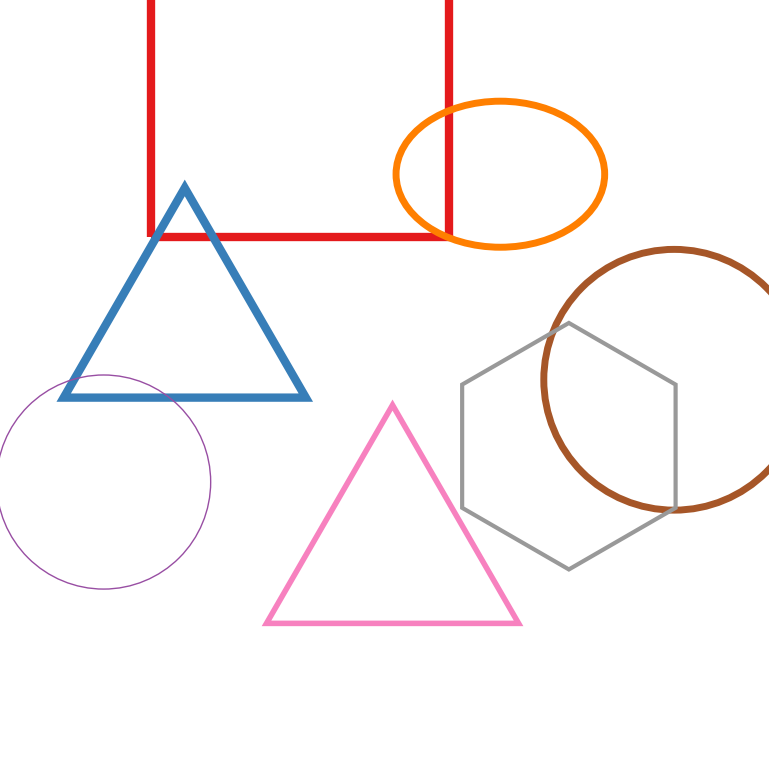[{"shape": "square", "thickness": 3, "radius": 0.96, "center": [0.39, 0.885]}, {"shape": "triangle", "thickness": 3, "radius": 0.91, "center": [0.24, 0.574]}, {"shape": "circle", "thickness": 0.5, "radius": 0.7, "center": [0.135, 0.374]}, {"shape": "oval", "thickness": 2.5, "radius": 0.68, "center": [0.65, 0.774]}, {"shape": "circle", "thickness": 2.5, "radius": 0.85, "center": [0.876, 0.507]}, {"shape": "triangle", "thickness": 2, "radius": 0.95, "center": [0.51, 0.285]}, {"shape": "hexagon", "thickness": 1.5, "radius": 0.8, "center": [0.739, 0.421]}]